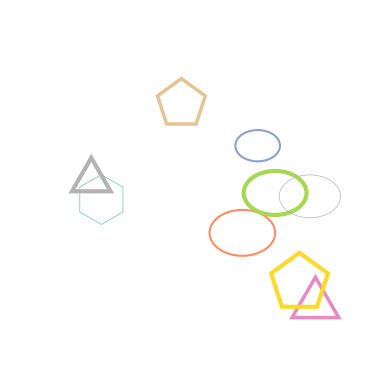[{"shape": "hexagon", "thickness": 0.5, "radius": 0.32, "center": [0.263, 0.482]}, {"shape": "oval", "thickness": 1.5, "radius": 0.43, "center": [0.629, 0.395]}, {"shape": "oval", "thickness": 1.5, "radius": 0.29, "center": [0.669, 0.622]}, {"shape": "triangle", "thickness": 2.5, "radius": 0.35, "center": [0.819, 0.21]}, {"shape": "oval", "thickness": 3, "radius": 0.41, "center": [0.715, 0.499]}, {"shape": "pentagon", "thickness": 3, "radius": 0.39, "center": [0.778, 0.266]}, {"shape": "pentagon", "thickness": 2.5, "radius": 0.33, "center": [0.471, 0.731]}, {"shape": "triangle", "thickness": 3, "radius": 0.29, "center": [0.237, 0.532]}, {"shape": "oval", "thickness": 0.5, "radius": 0.4, "center": [0.805, 0.49]}]